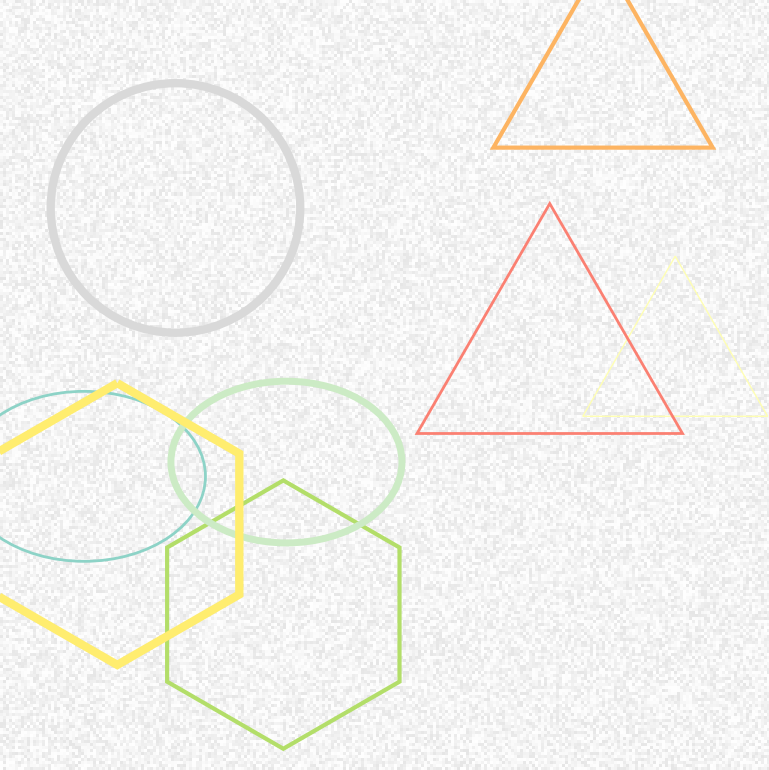[{"shape": "oval", "thickness": 1, "radius": 0.79, "center": [0.109, 0.381]}, {"shape": "triangle", "thickness": 0.5, "radius": 0.69, "center": [0.877, 0.529]}, {"shape": "triangle", "thickness": 1, "radius": 1.0, "center": [0.714, 0.537]}, {"shape": "triangle", "thickness": 1.5, "radius": 0.82, "center": [0.783, 0.891]}, {"shape": "hexagon", "thickness": 1.5, "radius": 0.87, "center": [0.368, 0.202]}, {"shape": "circle", "thickness": 3, "radius": 0.81, "center": [0.228, 0.73]}, {"shape": "oval", "thickness": 2.5, "radius": 0.75, "center": [0.372, 0.4]}, {"shape": "hexagon", "thickness": 3, "radius": 0.91, "center": [0.152, 0.319]}]